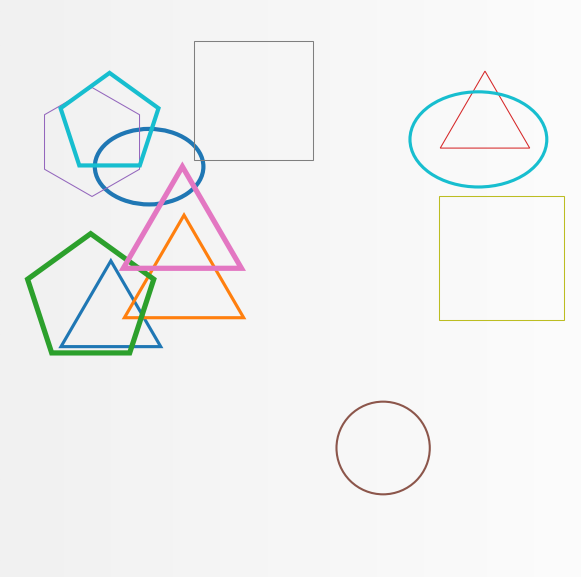[{"shape": "triangle", "thickness": 1.5, "radius": 0.5, "center": [0.191, 0.448]}, {"shape": "oval", "thickness": 2, "radius": 0.47, "center": [0.257, 0.711]}, {"shape": "triangle", "thickness": 1.5, "radius": 0.59, "center": [0.317, 0.508]}, {"shape": "pentagon", "thickness": 2.5, "radius": 0.57, "center": [0.156, 0.48]}, {"shape": "triangle", "thickness": 0.5, "radius": 0.44, "center": [0.834, 0.787]}, {"shape": "hexagon", "thickness": 0.5, "radius": 0.47, "center": [0.158, 0.753]}, {"shape": "circle", "thickness": 1, "radius": 0.4, "center": [0.659, 0.223]}, {"shape": "triangle", "thickness": 2.5, "radius": 0.59, "center": [0.314, 0.593]}, {"shape": "square", "thickness": 0.5, "radius": 0.51, "center": [0.436, 0.825]}, {"shape": "square", "thickness": 0.5, "radius": 0.54, "center": [0.863, 0.552]}, {"shape": "oval", "thickness": 1.5, "radius": 0.59, "center": [0.823, 0.758]}, {"shape": "pentagon", "thickness": 2, "radius": 0.44, "center": [0.188, 0.784]}]